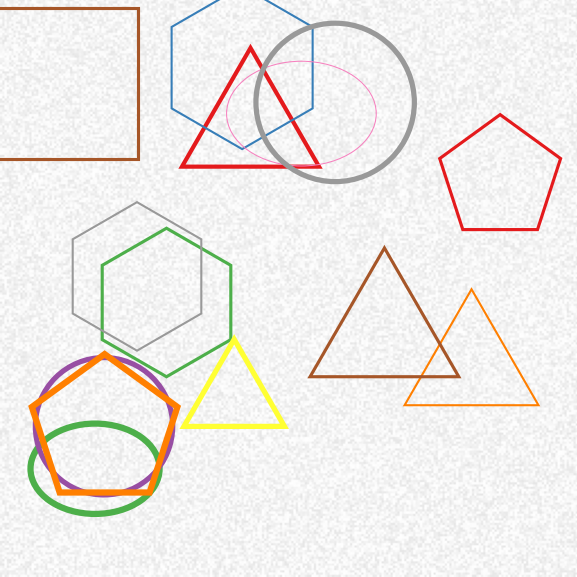[{"shape": "pentagon", "thickness": 1.5, "radius": 0.55, "center": [0.866, 0.691]}, {"shape": "triangle", "thickness": 2, "radius": 0.69, "center": [0.434, 0.779]}, {"shape": "hexagon", "thickness": 1, "radius": 0.7, "center": [0.419, 0.882]}, {"shape": "oval", "thickness": 3, "radius": 0.56, "center": [0.165, 0.187]}, {"shape": "hexagon", "thickness": 1.5, "radius": 0.64, "center": [0.288, 0.475]}, {"shape": "circle", "thickness": 2.5, "radius": 0.59, "center": [0.18, 0.261]}, {"shape": "pentagon", "thickness": 3, "radius": 0.66, "center": [0.181, 0.253]}, {"shape": "triangle", "thickness": 1, "radius": 0.67, "center": [0.817, 0.364]}, {"shape": "triangle", "thickness": 2.5, "radius": 0.5, "center": [0.405, 0.311]}, {"shape": "triangle", "thickness": 1.5, "radius": 0.74, "center": [0.666, 0.421]}, {"shape": "square", "thickness": 1.5, "radius": 0.65, "center": [0.108, 0.855]}, {"shape": "oval", "thickness": 0.5, "radius": 0.65, "center": [0.522, 0.802]}, {"shape": "circle", "thickness": 2.5, "radius": 0.69, "center": [0.58, 0.822]}, {"shape": "hexagon", "thickness": 1, "radius": 0.64, "center": [0.237, 0.52]}]